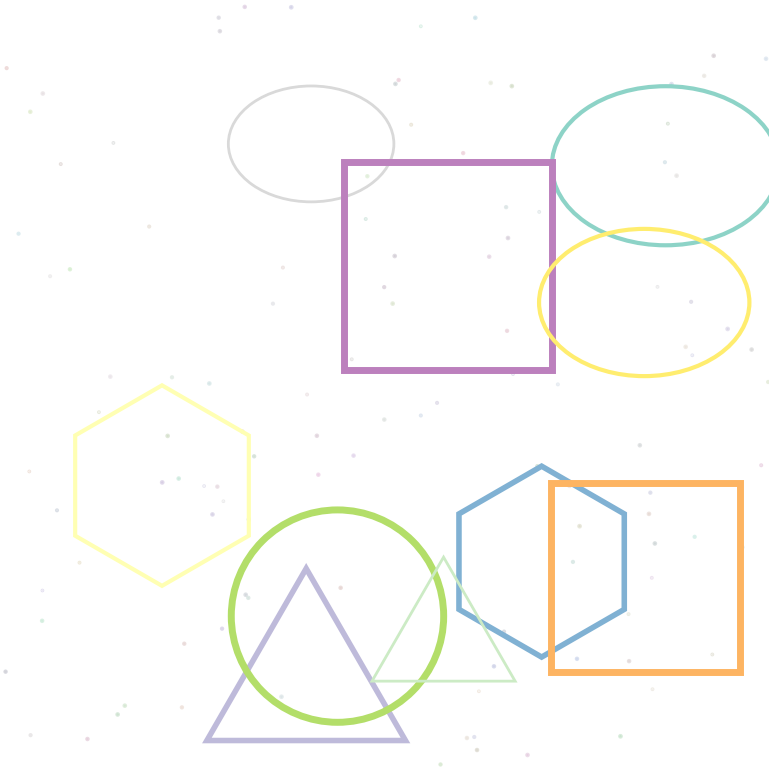[{"shape": "oval", "thickness": 1.5, "radius": 0.74, "center": [0.864, 0.785]}, {"shape": "hexagon", "thickness": 1.5, "radius": 0.65, "center": [0.21, 0.369]}, {"shape": "triangle", "thickness": 2, "radius": 0.74, "center": [0.398, 0.113]}, {"shape": "hexagon", "thickness": 2, "radius": 0.62, "center": [0.703, 0.271]}, {"shape": "square", "thickness": 2.5, "radius": 0.61, "center": [0.839, 0.25]}, {"shape": "circle", "thickness": 2.5, "radius": 0.69, "center": [0.438, 0.2]}, {"shape": "oval", "thickness": 1, "radius": 0.54, "center": [0.404, 0.813]}, {"shape": "square", "thickness": 2.5, "radius": 0.67, "center": [0.582, 0.654]}, {"shape": "triangle", "thickness": 1, "radius": 0.54, "center": [0.576, 0.169]}, {"shape": "oval", "thickness": 1.5, "radius": 0.68, "center": [0.837, 0.607]}]